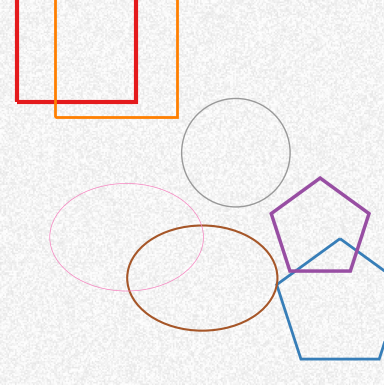[{"shape": "square", "thickness": 3, "radius": 0.77, "center": [0.198, 0.89]}, {"shape": "pentagon", "thickness": 2, "radius": 0.86, "center": [0.883, 0.207]}, {"shape": "pentagon", "thickness": 2.5, "radius": 0.67, "center": [0.832, 0.404]}, {"shape": "square", "thickness": 2, "radius": 0.8, "center": [0.301, 0.854]}, {"shape": "oval", "thickness": 1.5, "radius": 0.98, "center": [0.525, 0.278]}, {"shape": "oval", "thickness": 0.5, "radius": 1.0, "center": [0.329, 0.384]}, {"shape": "circle", "thickness": 1, "radius": 0.7, "center": [0.613, 0.603]}]